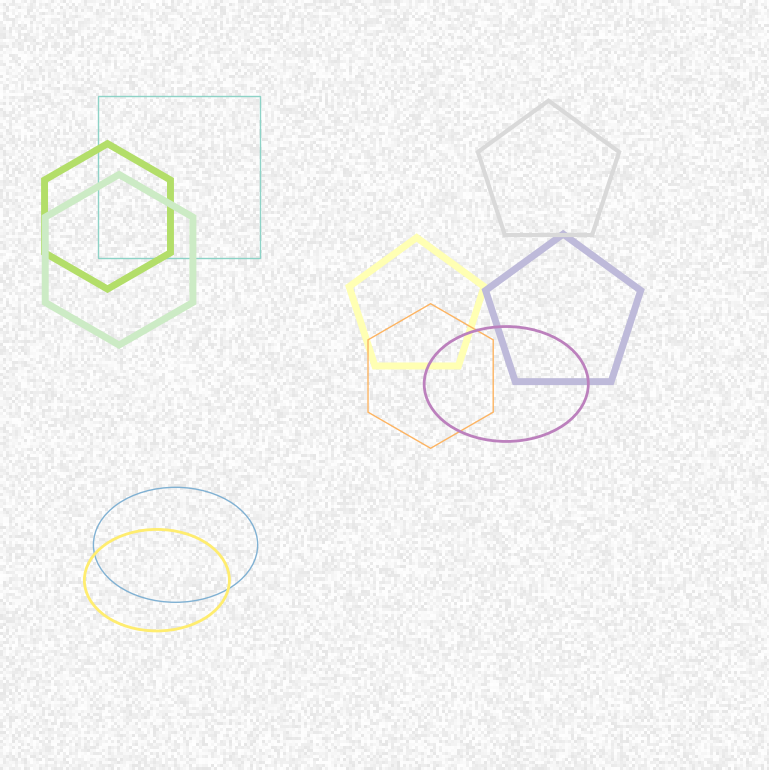[{"shape": "square", "thickness": 0.5, "radius": 0.52, "center": [0.233, 0.77]}, {"shape": "pentagon", "thickness": 2.5, "radius": 0.46, "center": [0.541, 0.599]}, {"shape": "pentagon", "thickness": 2.5, "radius": 0.53, "center": [0.731, 0.59]}, {"shape": "oval", "thickness": 0.5, "radius": 0.53, "center": [0.228, 0.292]}, {"shape": "hexagon", "thickness": 0.5, "radius": 0.47, "center": [0.559, 0.512]}, {"shape": "hexagon", "thickness": 2.5, "radius": 0.47, "center": [0.14, 0.719]}, {"shape": "pentagon", "thickness": 1.5, "radius": 0.48, "center": [0.712, 0.773]}, {"shape": "oval", "thickness": 1, "radius": 0.53, "center": [0.657, 0.501]}, {"shape": "hexagon", "thickness": 2.5, "radius": 0.55, "center": [0.155, 0.663]}, {"shape": "oval", "thickness": 1, "radius": 0.47, "center": [0.204, 0.246]}]